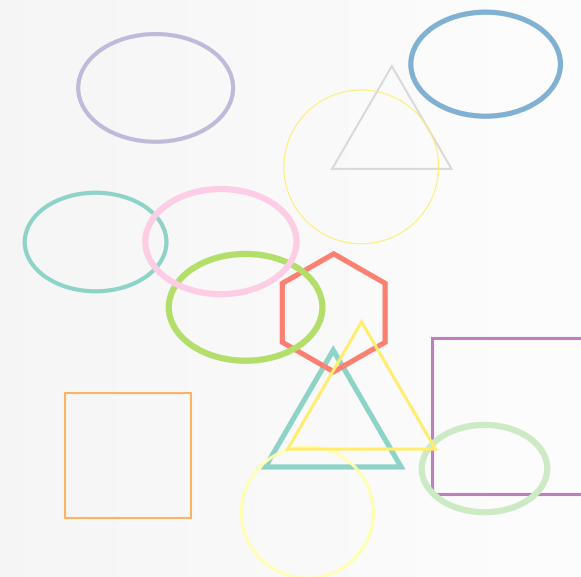[{"shape": "triangle", "thickness": 2.5, "radius": 0.67, "center": [0.573, 0.258]}, {"shape": "oval", "thickness": 2, "radius": 0.61, "center": [0.164, 0.58]}, {"shape": "circle", "thickness": 1.5, "radius": 0.57, "center": [0.529, 0.112]}, {"shape": "oval", "thickness": 2, "radius": 0.67, "center": [0.268, 0.847]}, {"shape": "hexagon", "thickness": 2.5, "radius": 0.51, "center": [0.574, 0.458]}, {"shape": "oval", "thickness": 2.5, "radius": 0.64, "center": [0.835, 0.888]}, {"shape": "square", "thickness": 1, "radius": 0.54, "center": [0.221, 0.21]}, {"shape": "oval", "thickness": 3, "radius": 0.66, "center": [0.423, 0.467]}, {"shape": "oval", "thickness": 3, "radius": 0.65, "center": [0.38, 0.581]}, {"shape": "triangle", "thickness": 1, "radius": 0.59, "center": [0.674, 0.766]}, {"shape": "square", "thickness": 1.5, "radius": 0.68, "center": [0.879, 0.278]}, {"shape": "oval", "thickness": 3, "radius": 0.54, "center": [0.834, 0.188]}, {"shape": "triangle", "thickness": 1.5, "radius": 0.73, "center": [0.622, 0.295]}, {"shape": "circle", "thickness": 0.5, "radius": 0.67, "center": [0.621, 0.71]}]